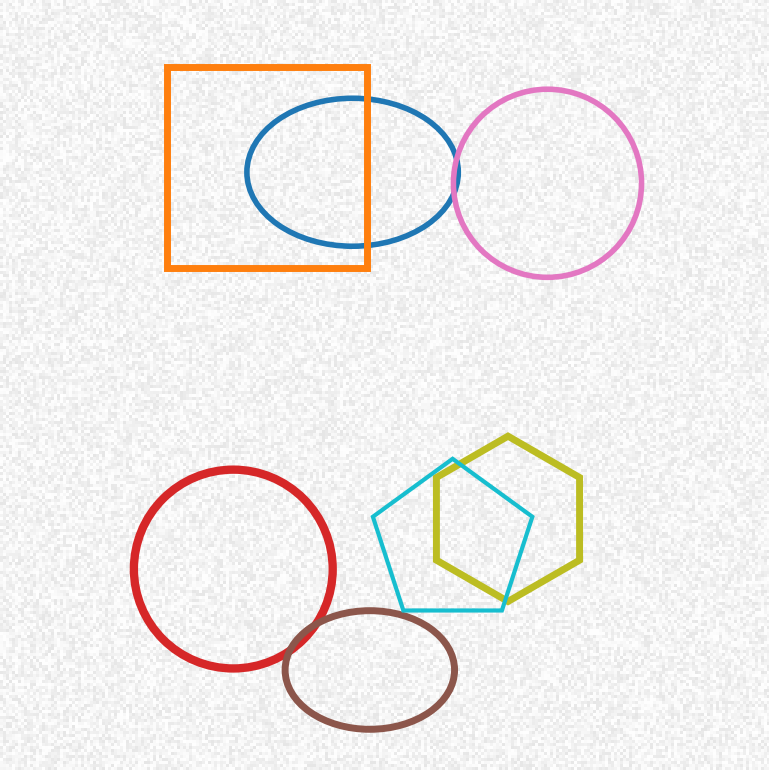[{"shape": "oval", "thickness": 2, "radius": 0.69, "center": [0.458, 0.776]}, {"shape": "square", "thickness": 2.5, "radius": 0.65, "center": [0.347, 0.783]}, {"shape": "circle", "thickness": 3, "radius": 0.65, "center": [0.303, 0.261]}, {"shape": "oval", "thickness": 2.5, "radius": 0.55, "center": [0.48, 0.13]}, {"shape": "circle", "thickness": 2, "radius": 0.61, "center": [0.711, 0.762]}, {"shape": "hexagon", "thickness": 2.5, "radius": 0.54, "center": [0.66, 0.326]}, {"shape": "pentagon", "thickness": 1.5, "radius": 0.54, "center": [0.588, 0.295]}]